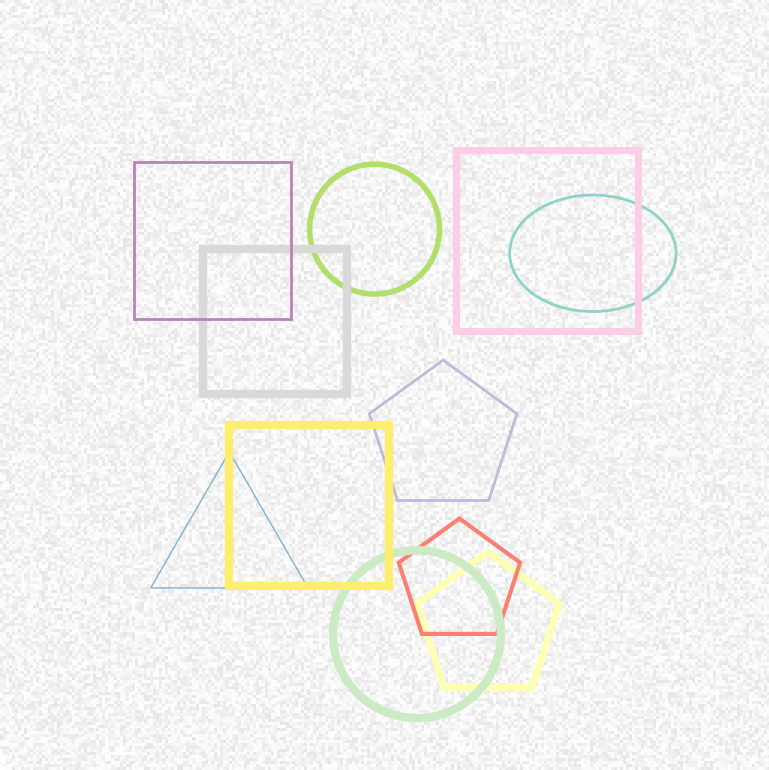[{"shape": "oval", "thickness": 1, "radius": 0.54, "center": [0.77, 0.671]}, {"shape": "pentagon", "thickness": 2.5, "radius": 0.49, "center": [0.634, 0.186]}, {"shape": "pentagon", "thickness": 1, "radius": 0.5, "center": [0.575, 0.432]}, {"shape": "pentagon", "thickness": 1.5, "radius": 0.41, "center": [0.597, 0.244]}, {"shape": "triangle", "thickness": 0.5, "radius": 0.59, "center": [0.298, 0.295]}, {"shape": "circle", "thickness": 2, "radius": 0.42, "center": [0.486, 0.702]}, {"shape": "square", "thickness": 2.5, "radius": 0.59, "center": [0.711, 0.688]}, {"shape": "square", "thickness": 3, "radius": 0.47, "center": [0.357, 0.582]}, {"shape": "square", "thickness": 1, "radius": 0.51, "center": [0.275, 0.688]}, {"shape": "circle", "thickness": 3, "radius": 0.55, "center": [0.541, 0.176]}, {"shape": "square", "thickness": 3, "radius": 0.52, "center": [0.401, 0.343]}]